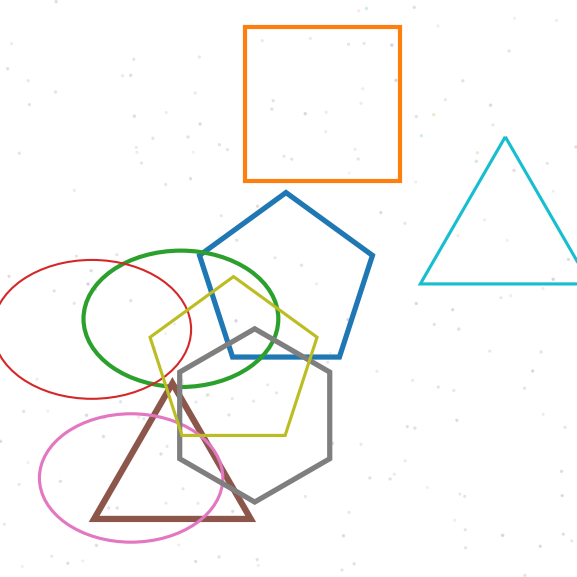[{"shape": "pentagon", "thickness": 2.5, "radius": 0.79, "center": [0.495, 0.508]}, {"shape": "square", "thickness": 2, "radius": 0.67, "center": [0.558, 0.819]}, {"shape": "oval", "thickness": 2, "radius": 0.84, "center": [0.313, 0.447]}, {"shape": "oval", "thickness": 1, "radius": 0.86, "center": [0.159, 0.429]}, {"shape": "triangle", "thickness": 3, "radius": 0.78, "center": [0.299, 0.179]}, {"shape": "oval", "thickness": 1.5, "radius": 0.79, "center": [0.227, 0.171]}, {"shape": "hexagon", "thickness": 2.5, "radius": 0.75, "center": [0.441, 0.28]}, {"shape": "pentagon", "thickness": 1.5, "radius": 0.76, "center": [0.404, 0.368]}, {"shape": "triangle", "thickness": 1.5, "radius": 0.85, "center": [0.875, 0.592]}]